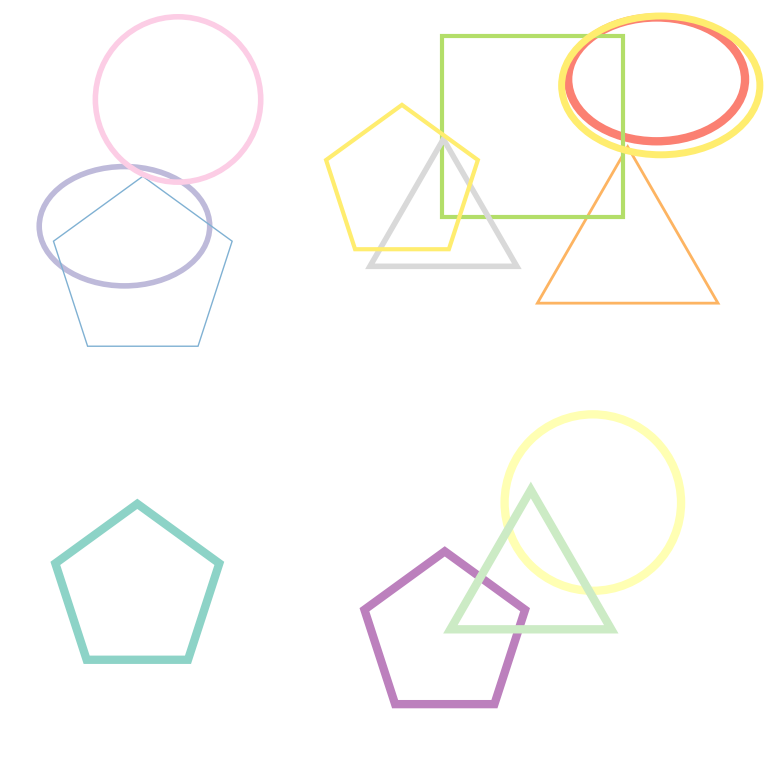[{"shape": "pentagon", "thickness": 3, "radius": 0.56, "center": [0.178, 0.234]}, {"shape": "circle", "thickness": 3, "radius": 0.57, "center": [0.77, 0.347]}, {"shape": "oval", "thickness": 2, "radius": 0.55, "center": [0.162, 0.706]}, {"shape": "oval", "thickness": 3, "radius": 0.57, "center": [0.853, 0.897]}, {"shape": "pentagon", "thickness": 0.5, "radius": 0.61, "center": [0.185, 0.649]}, {"shape": "triangle", "thickness": 1, "radius": 0.68, "center": [0.815, 0.674]}, {"shape": "square", "thickness": 1.5, "radius": 0.59, "center": [0.691, 0.836]}, {"shape": "circle", "thickness": 2, "radius": 0.54, "center": [0.231, 0.871]}, {"shape": "triangle", "thickness": 2, "radius": 0.55, "center": [0.576, 0.709]}, {"shape": "pentagon", "thickness": 3, "radius": 0.55, "center": [0.578, 0.174]}, {"shape": "triangle", "thickness": 3, "radius": 0.6, "center": [0.689, 0.243]}, {"shape": "oval", "thickness": 2.5, "radius": 0.64, "center": [0.858, 0.889]}, {"shape": "pentagon", "thickness": 1.5, "radius": 0.52, "center": [0.522, 0.76]}]